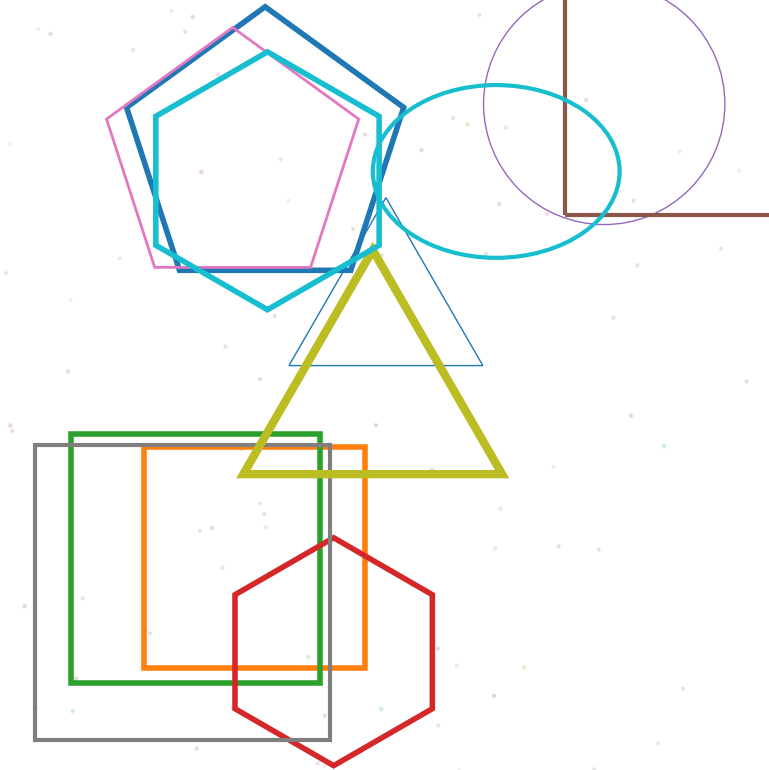[{"shape": "pentagon", "thickness": 2, "radius": 0.95, "center": [0.344, 0.802]}, {"shape": "triangle", "thickness": 0.5, "radius": 0.73, "center": [0.501, 0.598]}, {"shape": "square", "thickness": 2, "radius": 0.72, "center": [0.33, 0.276]}, {"shape": "square", "thickness": 2, "radius": 0.81, "center": [0.254, 0.275]}, {"shape": "hexagon", "thickness": 2, "radius": 0.74, "center": [0.433, 0.154]}, {"shape": "circle", "thickness": 0.5, "radius": 0.78, "center": [0.785, 0.865]}, {"shape": "square", "thickness": 1.5, "radius": 0.77, "center": [0.887, 0.875]}, {"shape": "pentagon", "thickness": 1, "radius": 0.86, "center": [0.302, 0.792]}, {"shape": "square", "thickness": 1.5, "radius": 0.96, "center": [0.237, 0.23]}, {"shape": "triangle", "thickness": 3, "radius": 0.97, "center": [0.484, 0.481]}, {"shape": "oval", "thickness": 1.5, "radius": 0.8, "center": [0.644, 0.777]}, {"shape": "hexagon", "thickness": 2, "radius": 0.84, "center": [0.347, 0.765]}]